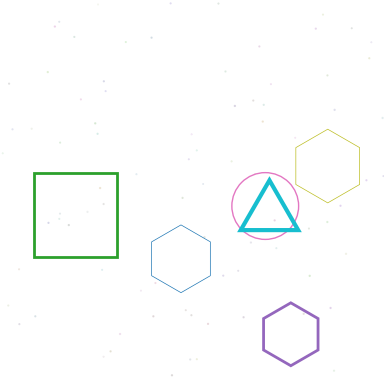[{"shape": "hexagon", "thickness": 0.5, "radius": 0.44, "center": [0.47, 0.328]}, {"shape": "square", "thickness": 2, "radius": 0.54, "center": [0.197, 0.442]}, {"shape": "hexagon", "thickness": 2, "radius": 0.41, "center": [0.755, 0.132]}, {"shape": "circle", "thickness": 1, "radius": 0.43, "center": [0.689, 0.465]}, {"shape": "hexagon", "thickness": 0.5, "radius": 0.48, "center": [0.851, 0.569]}, {"shape": "triangle", "thickness": 3, "radius": 0.43, "center": [0.7, 0.445]}]